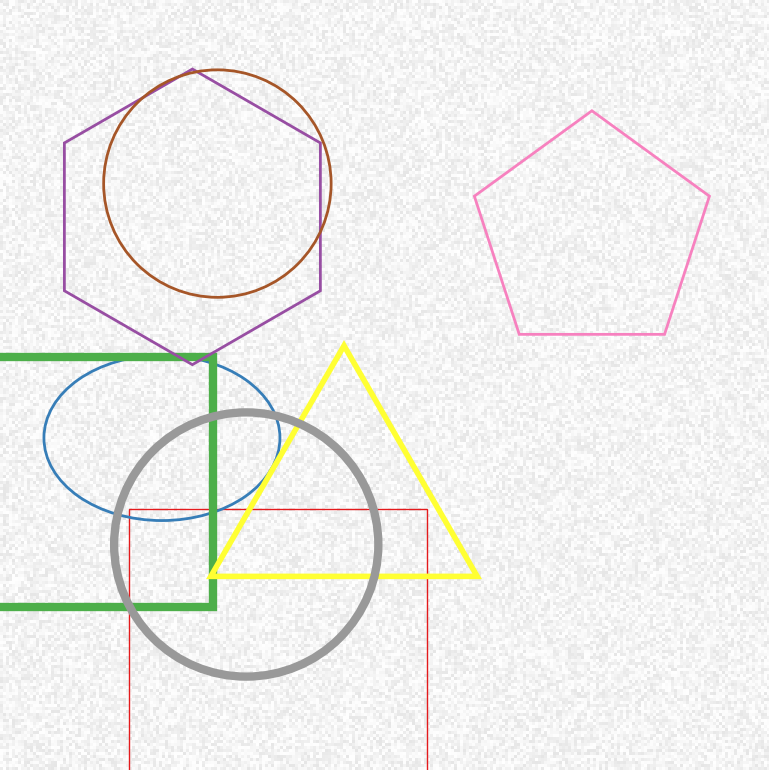[{"shape": "square", "thickness": 0.5, "radius": 0.97, "center": [0.361, 0.145]}, {"shape": "oval", "thickness": 1, "radius": 0.77, "center": [0.21, 0.431]}, {"shape": "square", "thickness": 3, "radius": 0.81, "center": [0.114, 0.374]}, {"shape": "hexagon", "thickness": 1, "radius": 0.96, "center": [0.25, 0.718]}, {"shape": "triangle", "thickness": 2, "radius": 1.0, "center": [0.447, 0.351]}, {"shape": "circle", "thickness": 1, "radius": 0.74, "center": [0.282, 0.762]}, {"shape": "pentagon", "thickness": 1, "radius": 0.8, "center": [0.769, 0.696]}, {"shape": "circle", "thickness": 3, "radius": 0.86, "center": [0.32, 0.293]}]